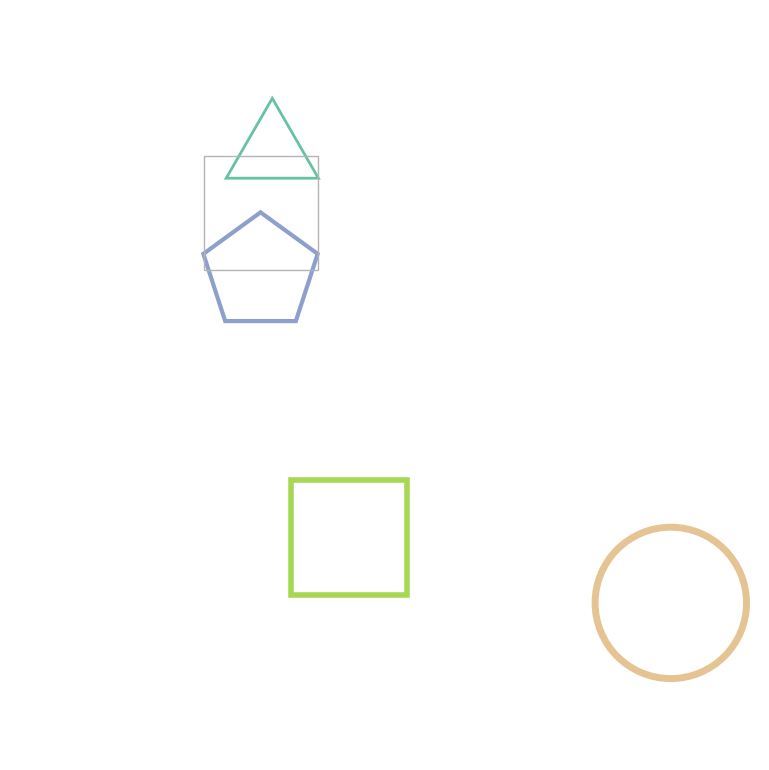[{"shape": "triangle", "thickness": 1, "radius": 0.35, "center": [0.354, 0.803]}, {"shape": "pentagon", "thickness": 1.5, "radius": 0.39, "center": [0.338, 0.646]}, {"shape": "square", "thickness": 2, "radius": 0.37, "center": [0.453, 0.302]}, {"shape": "circle", "thickness": 2.5, "radius": 0.49, "center": [0.871, 0.217]}, {"shape": "square", "thickness": 0.5, "radius": 0.37, "center": [0.339, 0.724]}]